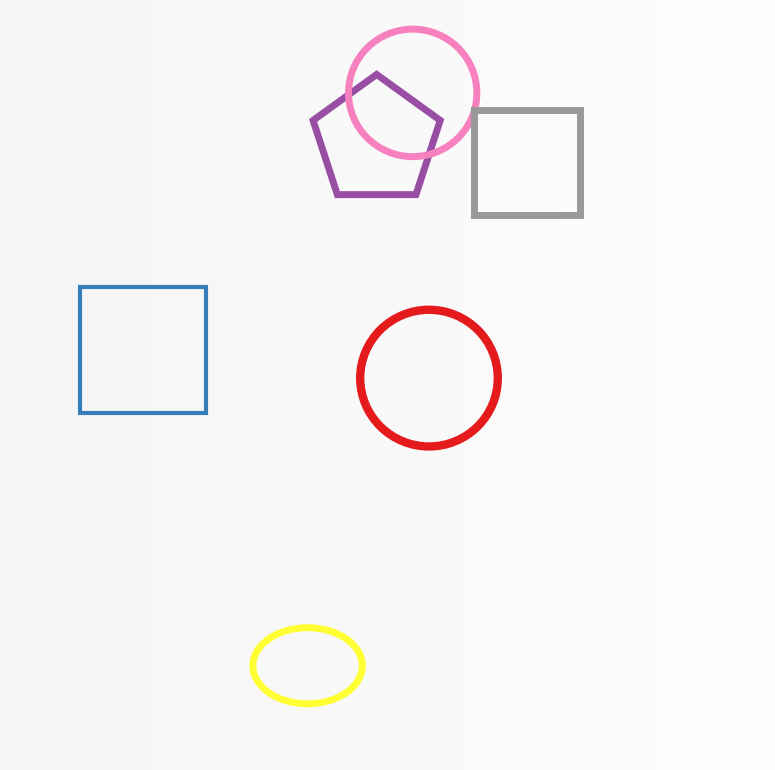[{"shape": "circle", "thickness": 3, "radius": 0.44, "center": [0.554, 0.509]}, {"shape": "square", "thickness": 1.5, "radius": 0.41, "center": [0.185, 0.545]}, {"shape": "pentagon", "thickness": 2.5, "radius": 0.43, "center": [0.486, 0.817]}, {"shape": "oval", "thickness": 2.5, "radius": 0.35, "center": [0.397, 0.135]}, {"shape": "circle", "thickness": 2.5, "radius": 0.41, "center": [0.532, 0.879]}, {"shape": "square", "thickness": 2.5, "radius": 0.34, "center": [0.68, 0.789]}]